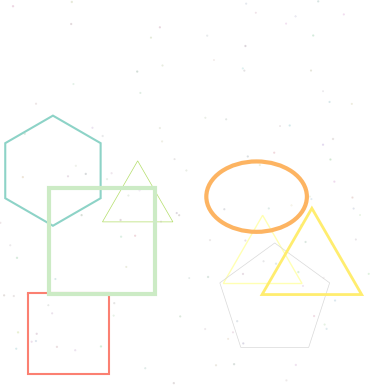[{"shape": "hexagon", "thickness": 1.5, "radius": 0.72, "center": [0.137, 0.557]}, {"shape": "triangle", "thickness": 1, "radius": 0.59, "center": [0.682, 0.323]}, {"shape": "square", "thickness": 1.5, "radius": 0.52, "center": [0.178, 0.133]}, {"shape": "oval", "thickness": 3, "radius": 0.65, "center": [0.666, 0.489]}, {"shape": "triangle", "thickness": 0.5, "radius": 0.53, "center": [0.358, 0.477]}, {"shape": "pentagon", "thickness": 0.5, "radius": 0.75, "center": [0.714, 0.219]}, {"shape": "square", "thickness": 3, "radius": 0.69, "center": [0.265, 0.374]}, {"shape": "triangle", "thickness": 2, "radius": 0.75, "center": [0.81, 0.31]}]